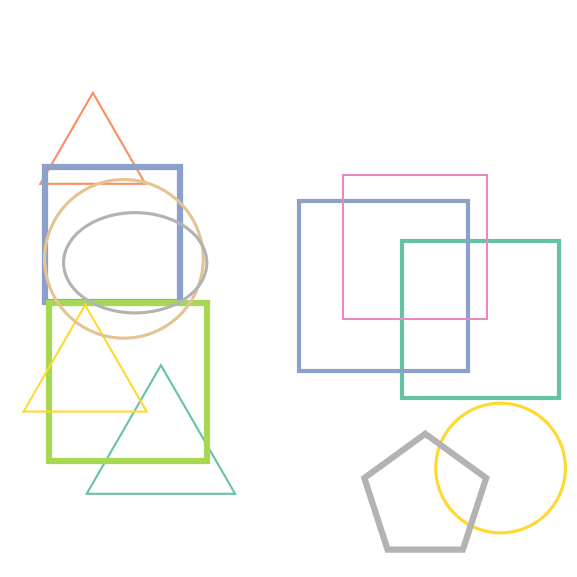[{"shape": "square", "thickness": 2, "radius": 0.68, "center": [0.832, 0.447]}, {"shape": "triangle", "thickness": 1, "radius": 0.74, "center": [0.279, 0.218]}, {"shape": "triangle", "thickness": 1, "radius": 0.52, "center": [0.161, 0.733]}, {"shape": "square", "thickness": 2, "radius": 0.73, "center": [0.664, 0.504]}, {"shape": "square", "thickness": 3, "radius": 0.59, "center": [0.195, 0.594]}, {"shape": "square", "thickness": 1, "radius": 0.62, "center": [0.719, 0.572]}, {"shape": "square", "thickness": 3, "radius": 0.69, "center": [0.222, 0.338]}, {"shape": "triangle", "thickness": 1, "radius": 0.62, "center": [0.147, 0.348]}, {"shape": "circle", "thickness": 1.5, "radius": 0.56, "center": [0.867, 0.189]}, {"shape": "circle", "thickness": 1.5, "radius": 0.69, "center": [0.215, 0.551]}, {"shape": "oval", "thickness": 1.5, "radius": 0.62, "center": [0.234, 0.544]}, {"shape": "pentagon", "thickness": 3, "radius": 0.55, "center": [0.736, 0.137]}]